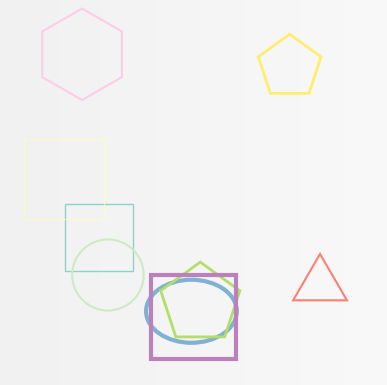[{"shape": "square", "thickness": 1, "radius": 0.44, "center": [0.255, 0.384]}, {"shape": "square", "thickness": 0.5, "radius": 0.52, "center": [0.164, 0.535]}, {"shape": "triangle", "thickness": 1.5, "radius": 0.4, "center": [0.826, 0.26]}, {"shape": "oval", "thickness": 3, "radius": 0.59, "center": [0.494, 0.192]}, {"shape": "pentagon", "thickness": 2, "radius": 0.54, "center": [0.517, 0.212]}, {"shape": "hexagon", "thickness": 1.5, "radius": 0.59, "center": [0.212, 0.859]}, {"shape": "square", "thickness": 3, "radius": 0.55, "center": [0.499, 0.176]}, {"shape": "circle", "thickness": 1.5, "radius": 0.46, "center": [0.279, 0.286]}, {"shape": "pentagon", "thickness": 2, "radius": 0.43, "center": [0.748, 0.826]}]